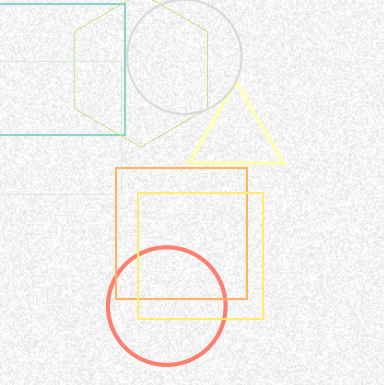[{"shape": "square", "thickness": 1.5, "radius": 0.85, "center": [0.155, 0.82]}, {"shape": "triangle", "thickness": 2.5, "radius": 0.71, "center": [0.613, 0.647]}, {"shape": "circle", "thickness": 3, "radius": 0.76, "center": [0.433, 0.205]}, {"shape": "square", "thickness": 1.5, "radius": 0.85, "center": [0.471, 0.392]}, {"shape": "hexagon", "thickness": 0.5, "radius": 1.0, "center": [0.366, 0.818]}, {"shape": "circle", "thickness": 1.5, "radius": 0.74, "center": [0.479, 0.853]}, {"shape": "square", "thickness": 0.5, "radius": 0.87, "center": [0.141, 0.668]}, {"shape": "square", "thickness": 1.5, "radius": 0.81, "center": [0.521, 0.335]}]